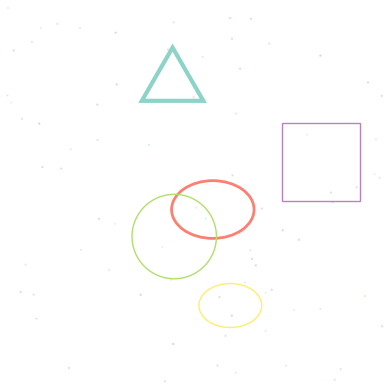[{"shape": "triangle", "thickness": 3, "radius": 0.46, "center": [0.448, 0.784]}, {"shape": "oval", "thickness": 2, "radius": 0.54, "center": [0.553, 0.456]}, {"shape": "circle", "thickness": 1, "radius": 0.55, "center": [0.453, 0.386]}, {"shape": "square", "thickness": 1, "radius": 0.51, "center": [0.834, 0.579]}, {"shape": "oval", "thickness": 1, "radius": 0.41, "center": [0.598, 0.206]}]